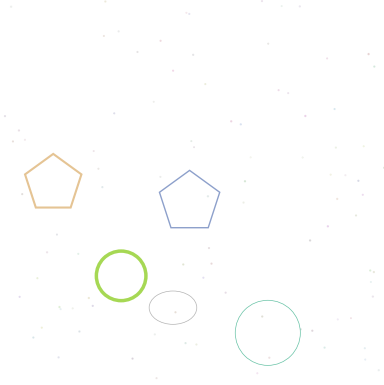[{"shape": "circle", "thickness": 0.5, "radius": 0.42, "center": [0.696, 0.136]}, {"shape": "pentagon", "thickness": 1, "radius": 0.41, "center": [0.492, 0.475]}, {"shape": "circle", "thickness": 2.5, "radius": 0.32, "center": [0.315, 0.283]}, {"shape": "pentagon", "thickness": 1.5, "radius": 0.39, "center": [0.138, 0.523]}, {"shape": "oval", "thickness": 0.5, "radius": 0.31, "center": [0.449, 0.201]}]